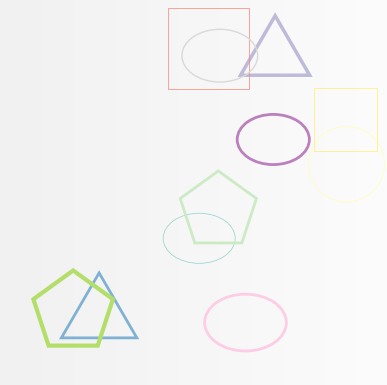[{"shape": "oval", "thickness": 0.5, "radius": 0.46, "center": [0.514, 0.381]}, {"shape": "circle", "thickness": 0.5, "radius": 0.49, "center": [0.894, 0.574]}, {"shape": "triangle", "thickness": 2.5, "radius": 0.51, "center": [0.71, 0.856]}, {"shape": "square", "thickness": 0.5, "radius": 0.52, "center": [0.539, 0.875]}, {"shape": "triangle", "thickness": 2, "radius": 0.56, "center": [0.256, 0.179]}, {"shape": "pentagon", "thickness": 3, "radius": 0.54, "center": [0.189, 0.19]}, {"shape": "oval", "thickness": 2, "radius": 0.53, "center": [0.633, 0.162]}, {"shape": "oval", "thickness": 1, "radius": 0.49, "center": [0.567, 0.855]}, {"shape": "oval", "thickness": 2, "radius": 0.47, "center": [0.705, 0.638]}, {"shape": "pentagon", "thickness": 2, "radius": 0.52, "center": [0.563, 0.453]}, {"shape": "square", "thickness": 0.5, "radius": 0.41, "center": [0.891, 0.69]}]